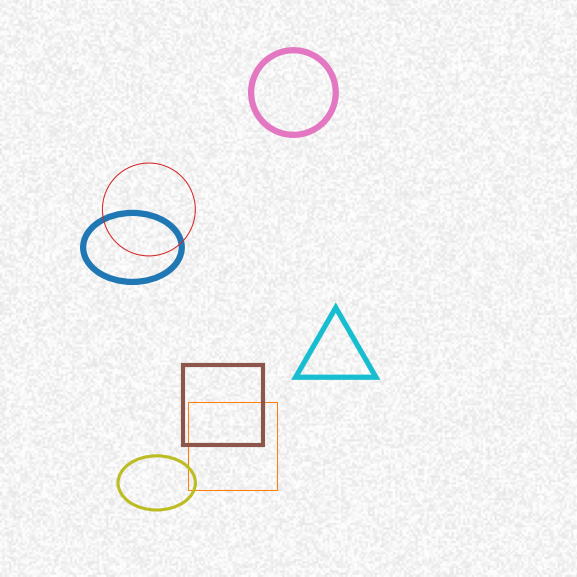[{"shape": "oval", "thickness": 3, "radius": 0.43, "center": [0.229, 0.571]}, {"shape": "square", "thickness": 0.5, "radius": 0.38, "center": [0.403, 0.227]}, {"shape": "circle", "thickness": 0.5, "radius": 0.4, "center": [0.258, 0.636]}, {"shape": "square", "thickness": 2, "radius": 0.34, "center": [0.386, 0.298]}, {"shape": "circle", "thickness": 3, "radius": 0.37, "center": [0.508, 0.839]}, {"shape": "oval", "thickness": 1.5, "radius": 0.33, "center": [0.271, 0.163]}, {"shape": "triangle", "thickness": 2.5, "radius": 0.4, "center": [0.581, 0.386]}]